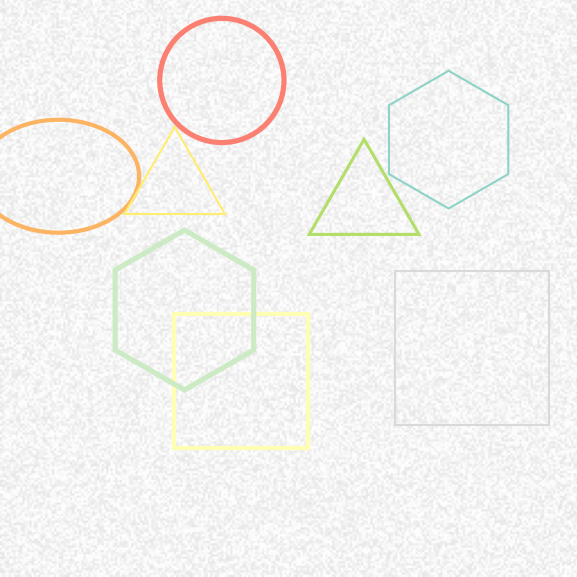[{"shape": "hexagon", "thickness": 1, "radius": 0.6, "center": [0.777, 0.757]}, {"shape": "square", "thickness": 2, "radius": 0.58, "center": [0.417, 0.34]}, {"shape": "circle", "thickness": 2.5, "radius": 0.54, "center": [0.384, 0.86]}, {"shape": "oval", "thickness": 2, "radius": 0.7, "center": [0.101, 0.694]}, {"shape": "triangle", "thickness": 1.5, "radius": 0.55, "center": [0.631, 0.648]}, {"shape": "square", "thickness": 1, "radius": 0.67, "center": [0.818, 0.396]}, {"shape": "hexagon", "thickness": 2.5, "radius": 0.69, "center": [0.319, 0.462]}, {"shape": "triangle", "thickness": 1, "radius": 0.5, "center": [0.303, 0.679]}]